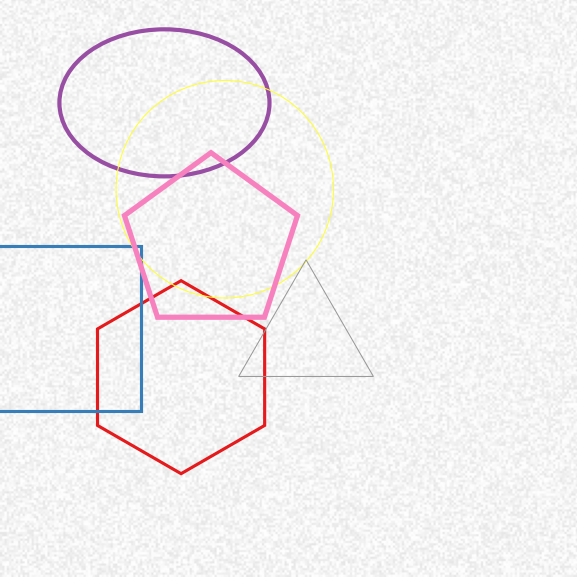[{"shape": "hexagon", "thickness": 1.5, "radius": 0.84, "center": [0.314, 0.346]}, {"shape": "square", "thickness": 1.5, "radius": 0.71, "center": [0.101, 0.43]}, {"shape": "oval", "thickness": 2, "radius": 0.91, "center": [0.285, 0.821]}, {"shape": "circle", "thickness": 0.5, "radius": 0.94, "center": [0.389, 0.671]}, {"shape": "pentagon", "thickness": 2.5, "radius": 0.79, "center": [0.365, 0.577]}, {"shape": "triangle", "thickness": 0.5, "radius": 0.67, "center": [0.53, 0.415]}]